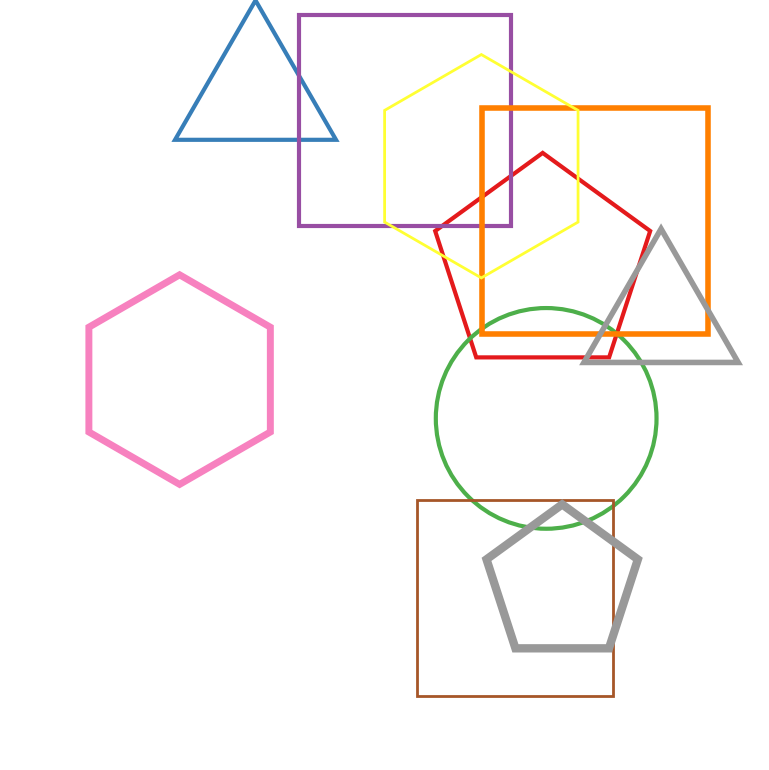[{"shape": "pentagon", "thickness": 1.5, "radius": 0.73, "center": [0.705, 0.655]}, {"shape": "triangle", "thickness": 1.5, "radius": 0.6, "center": [0.332, 0.879]}, {"shape": "circle", "thickness": 1.5, "radius": 0.72, "center": [0.709, 0.457]}, {"shape": "square", "thickness": 1.5, "radius": 0.69, "center": [0.526, 0.843]}, {"shape": "square", "thickness": 2, "radius": 0.73, "center": [0.773, 0.713]}, {"shape": "hexagon", "thickness": 1, "radius": 0.73, "center": [0.625, 0.784]}, {"shape": "square", "thickness": 1, "radius": 0.64, "center": [0.669, 0.223]}, {"shape": "hexagon", "thickness": 2.5, "radius": 0.68, "center": [0.233, 0.507]}, {"shape": "triangle", "thickness": 2, "radius": 0.58, "center": [0.859, 0.587]}, {"shape": "pentagon", "thickness": 3, "radius": 0.52, "center": [0.73, 0.242]}]